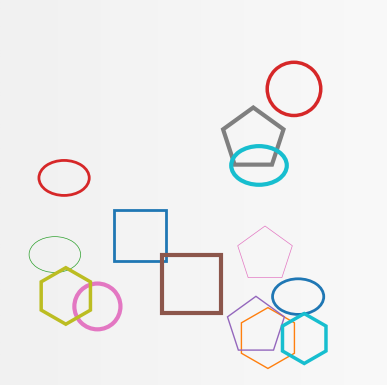[{"shape": "oval", "thickness": 2, "radius": 0.33, "center": [0.769, 0.23]}, {"shape": "square", "thickness": 2, "radius": 0.33, "center": [0.362, 0.389]}, {"shape": "hexagon", "thickness": 1, "radius": 0.39, "center": [0.691, 0.122]}, {"shape": "oval", "thickness": 0.5, "radius": 0.33, "center": [0.142, 0.339]}, {"shape": "circle", "thickness": 2.5, "radius": 0.35, "center": [0.759, 0.769]}, {"shape": "oval", "thickness": 2, "radius": 0.32, "center": [0.165, 0.538]}, {"shape": "pentagon", "thickness": 1, "radius": 0.39, "center": [0.66, 0.153]}, {"shape": "square", "thickness": 3, "radius": 0.38, "center": [0.493, 0.262]}, {"shape": "pentagon", "thickness": 0.5, "radius": 0.37, "center": [0.684, 0.339]}, {"shape": "circle", "thickness": 3, "radius": 0.3, "center": [0.251, 0.204]}, {"shape": "pentagon", "thickness": 3, "radius": 0.41, "center": [0.654, 0.639]}, {"shape": "hexagon", "thickness": 2.5, "radius": 0.37, "center": [0.17, 0.231]}, {"shape": "oval", "thickness": 3, "radius": 0.36, "center": [0.668, 0.57]}, {"shape": "hexagon", "thickness": 2.5, "radius": 0.32, "center": [0.785, 0.121]}]